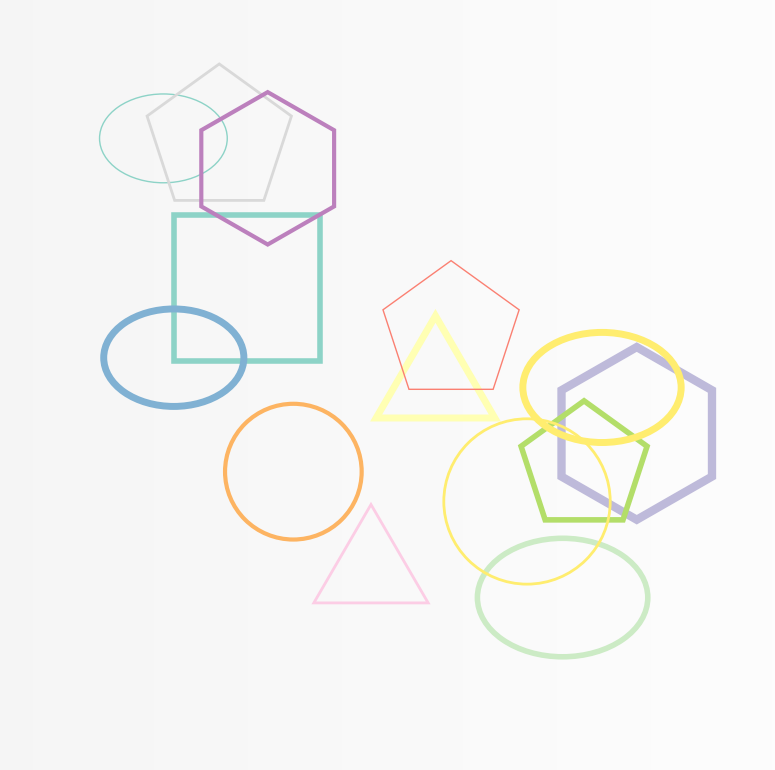[{"shape": "square", "thickness": 2, "radius": 0.47, "center": [0.319, 0.626]}, {"shape": "oval", "thickness": 0.5, "radius": 0.41, "center": [0.211, 0.82]}, {"shape": "triangle", "thickness": 2.5, "radius": 0.44, "center": [0.562, 0.501]}, {"shape": "hexagon", "thickness": 3, "radius": 0.56, "center": [0.822, 0.437]}, {"shape": "pentagon", "thickness": 0.5, "radius": 0.46, "center": [0.582, 0.569]}, {"shape": "oval", "thickness": 2.5, "radius": 0.45, "center": [0.224, 0.535]}, {"shape": "circle", "thickness": 1.5, "radius": 0.44, "center": [0.379, 0.387]}, {"shape": "pentagon", "thickness": 2, "radius": 0.43, "center": [0.754, 0.394]}, {"shape": "triangle", "thickness": 1, "radius": 0.43, "center": [0.479, 0.26]}, {"shape": "pentagon", "thickness": 1, "radius": 0.49, "center": [0.283, 0.819]}, {"shape": "hexagon", "thickness": 1.5, "radius": 0.49, "center": [0.345, 0.781]}, {"shape": "oval", "thickness": 2, "radius": 0.55, "center": [0.726, 0.224]}, {"shape": "oval", "thickness": 2.5, "radius": 0.51, "center": [0.777, 0.497]}, {"shape": "circle", "thickness": 1, "radius": 0.54, "center": [0.68, 0.349]}]